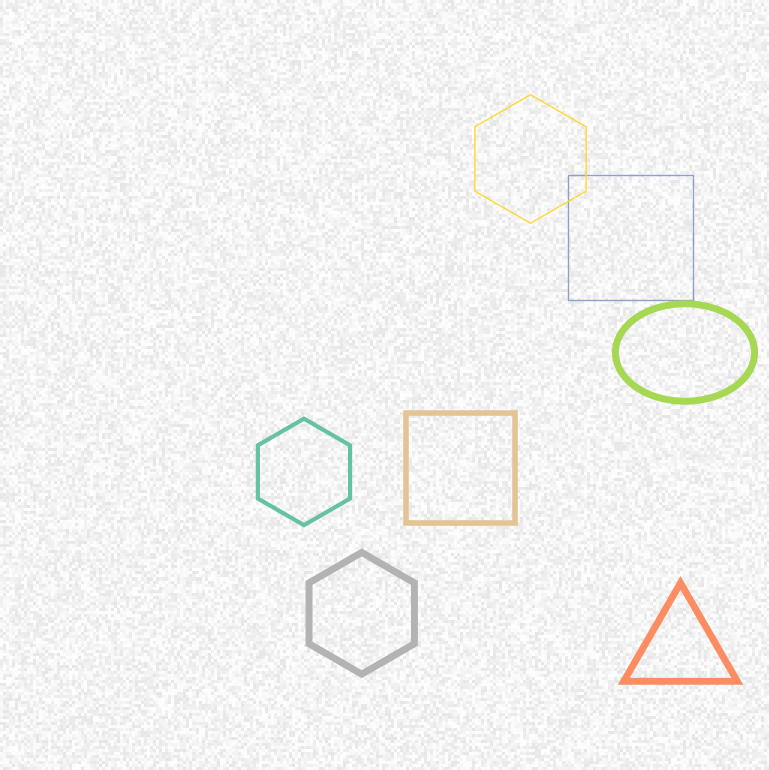[{"shape": "hexagon", "thickness": 1.5, "radius": 0.35, "center": [0.395, 0.387]}, {"shape": "triangle", "thickness": 2.5, "radius": 0.43, "center": [0.884, 0.158]}, {"shape": "square", "thickness": 0.5, "radius": 0.41, "center": [0.819, 0.692]}, {"shape": "oval", "thickness": 2.5, "radius": 0.45, "center": [0.89, 0.542]}, {"shape": "hexagon", "thickness": 0.5, "radius": 0.42, "center": [0.689, 0.794]}, {"shape": "square", "thickness": 2, "radius": 0.35, "center": [0.598, 0.392]}, {"shape": "hexagon", "thickness": 2.5, "radius": 0.4, "center": [0.47, 0.203]}]